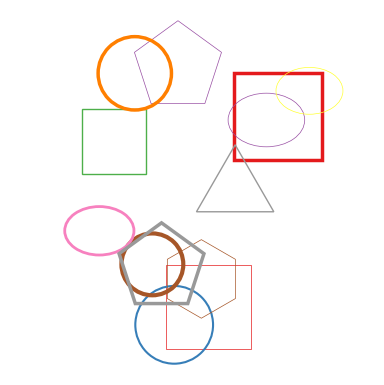[{"shape": "square", "thickness": 0.5, "radius": 0.55, "center": [0.542, 0.203]}, {"shape": "square", "thickness": 2.5, "radius": 0.57, "center": [0.722, 0.697]}, {"shape": "circle", "thickness": 1.5, "radius": 0.5, "center": [0.452, 0.156]}, {"shape": "square", "thickness": 1, "radius": 0.42, "center": [0.295, 0.633]}, {"shape": "oval", "thickness": 0.5, "radius": 0.5, "center": [0.692, 0.688]}, {"shape": "pentagon", "thickness": 0.5, "radius": 0.59, "center": [0.462, 0.827]}, {"shape": "circle", "thickness": 2.5, "radius": 0.48, "center": [0.35, 0.81]}, {"shape": "oval", "thickness": 0.5, "radius": 0.43, "center": [0.804, 0.764]}, {"shape": "hexagon", "thickness": 0.5, "radius": 0.51, "center": [0.523, 0.275]}, {"shape": "circle", "thickness": 3, "radius": 0.4, "center": [0.396, 0.313]}, {"shape": "oval", "thickness": 2, "radius": 0.45, "center": [0.258, 0.401]}, {"shape": "triangle", "thickness": 1, "radius": 0.58, "center": [0.611, 0.508]}, {"shape": "pentagon", "thickness": 2.5, "radius": 0.58, "center": [0.42, 0.305]}]